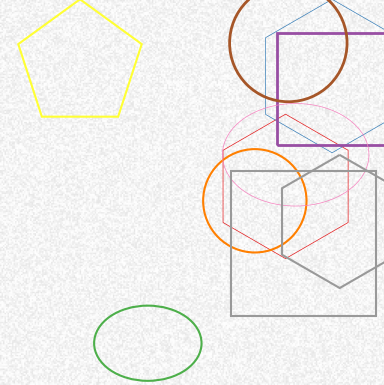[{"shape": "hexagon", "thickness": 0.5, "radius": 0.94, "center": [0.742, 0.516]}, {"shape": "hexagon", "thickness": 0.5, "radius": 1.0, "center": [0.863, 0.803]}, {"shape": "oval", "thickness": 1.5, "radius": 0.7, "center": [0.384, 0.109]}, {"shape": "square", "thickness": 2, "radius": 0.73, "center": [0.865, 0.769]}, {"shape": "circle", "thickness": 1.5, "radius": 0.67, "center": [0.662, 0.478]}, {"shape": "pentagon", "thickness": 1.5, "radius": 0.84, "center": [0.208, 0.833]}, {"shape": "circle", "thickness": 2, "radius": 0.76, "center": [0.749, 0.888]}, {"shape": "oval", "thickness": 0.5, "radius": 0.95, "center": [0.768, 0.598]}, {"shape": "square", "thickness": 1.5, "radius": 0.94, "center": [0.788, 0.367]}, {"shape": "hexagon", "thickness": 1.5, "radius": 0.86, "center": [0.882, 0.425]}]